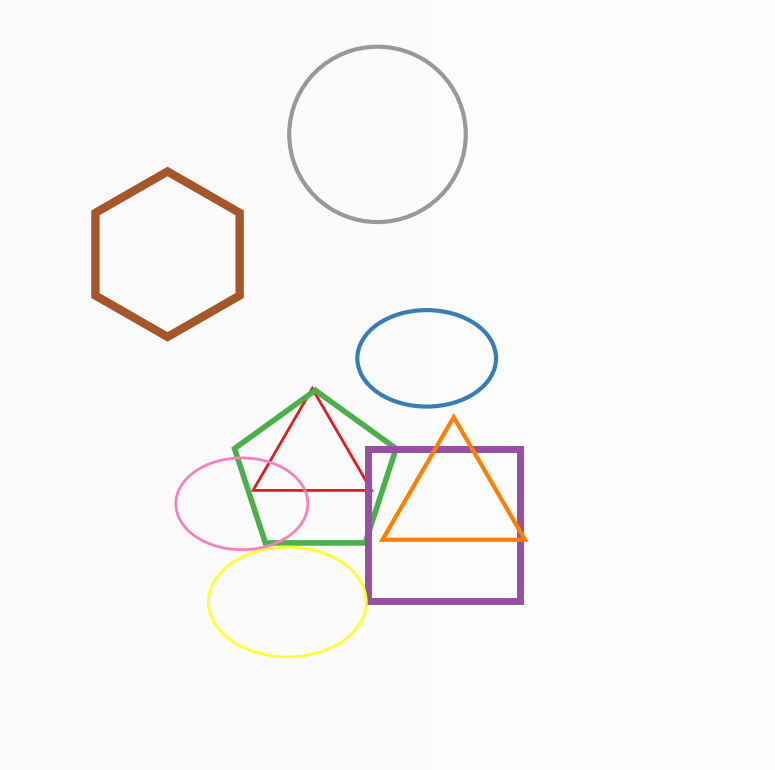[{"shape": "triangle", "thickness": 1, "radius": 0.44, "center": [0.403, 0.407]}, {"shape": "oval", "thickness": 1.5, "radius": 0.45, "center": [0.551, 0.535]}, {"shape": "pentagon", "thickness": 2, "radius": 0.55, "center": [0.407, 0.384]}, {"shape": "square", "thickness": 2.5, "radius": 0.49, "center": [0.573, 0.318]}, {"shape": "triangle", "thickness": 1.5, "radius": 0.53, "center": [0.585, 0.352]}, {"shape": "oval", "thickness": 1, "radius": 0.51, "center": [0.371, 0.218]}, {"shape": "hexagon", "thickness": 3, "radius": 0.54, "center": [0.216, 0.67]}, {"shape": "oval", "thickness": 1, "radius": 0.43, "center": [0.312, 0.346]}, {"shape": "circle", "thickness": 1.5, "radius": 0.57, "center": [0.487, 0.825]}]